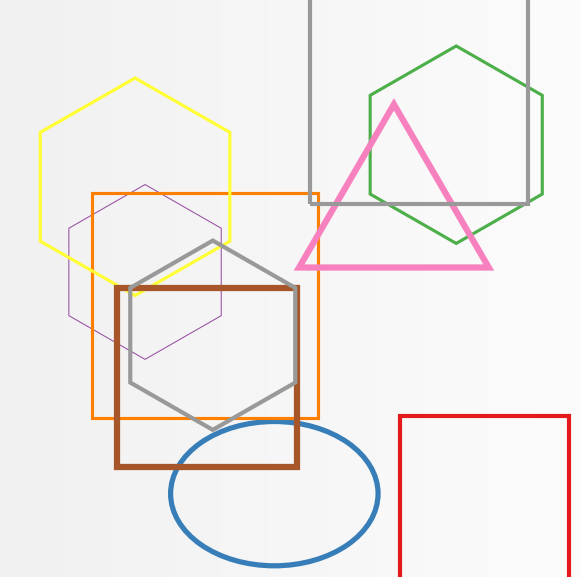[{"shape": "square", "thickness": 2, "radius": 0.73, "center": [0.834, 0.133]}, {"shape": "oval", "thickness": 2.5, "radius": 0.89, "center": [0.472, 0.144]}, {"shape": "hexagon", "thickness": 1.5, "radius": 0.85, "center": [0.785, 0.749]}, {"shape": "hexagon", "thickness": 0.5, "radius": 0.76, "center": [0.25, 0.528]}, {"shape": "square", "thickness": 1.5, "radius": 0.97, "center": [0.353, 0.47]}, {"shape": "hexagon", "thickness": 1.5, "radius": 0.94, "center": [0.232, 0.676]}, {"shape": "square", "thickness": 3, "radius": 0.77, "center": [0.356, 0.345]}, {"shape": "triangle", "thickness": 3, "radius": 0.94, "center": [0.678, 0.63]}, {"shape": "hexagon", "thickness": 2, "radius": 0.82, "center": [0.366, 0.419]}, {"shape": "square", "thickness": 2, "radius": 0.94, "center": [0.722, 0.833]}]